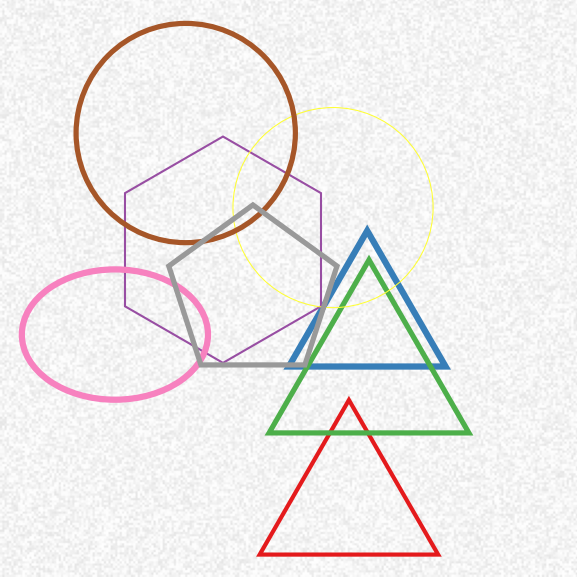[{"shape": "triangle", "thickness": 2, "radius": 0.89, "center": [0.604, 0.128]}, {"shape": "triangle", "thickness": 3, "radius": 0.78, "center": [0.636, 0.443]}, {"shape": "triangle", "thickness": 2.5, "radius": 1.0, "center": [0.639, 0.349]}, {"shape": "hexagon", "thickness": 1, "radius": 0.98, "center": [0.386, 0.567]}, {"shape": "circle", "thickness": 0.5, "radius": 0.87, "center": [0.577, 0.64]}, {"shape": "circle", "thickness": 2.5, "radius": 0.95, "center": [0.322, 0.769]}, {"shape": "oval", "thickness": 3, "radius": 0.81, "center": [0.199, 0.42]}, {"shape": "pentagon", "thickness": 2.5, "radius": 0.77, "center": [0.438, 0.491]}]